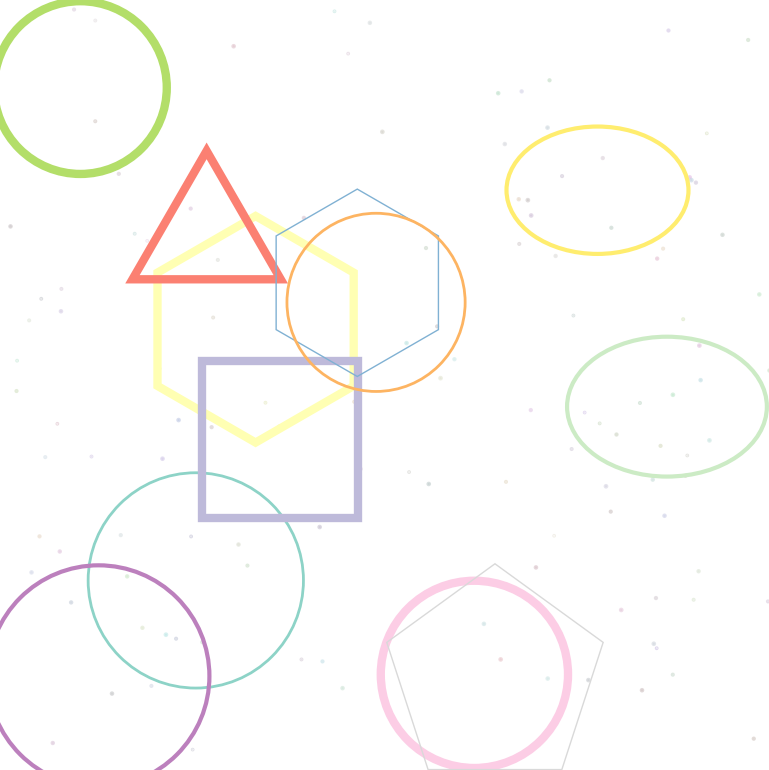[{"shape": "circle", "thickness": 1, "radius": 0.7, "center": [0.254, 0.246]}, {"shape": "hexagon", "thickness": 3, "radius": 0.74, "center": [0.332, 0.572]}, {"shape": "square", "thickness": 3, "radius": 0.51, "center": [0.364, 0.429]}, {"shape": "triangle", "thickness": 3, "radius": 0.56, "center": [0.268, 0.693]}, {"shape": "hexagon", "thickness": 0.5, "radius": 0.61, "center": [0.464, 0.633]}, {"shape": "circle", "thickness": 1, "radius": 0.58, "center": [0.488, 0.607]}, {"shape": "circle", "thickness": 3, "radius": 0.56, "center": [0.104, 0.886]}, {"shape": "circle", "thickness": 3, "radius": 0.61, "center": [0.616, 0.124]}, {"shape": "pentagon", "thickness": 0.5, "radius": 0.74, "center": [0.643, 0.12]}, {"shape": "circle", "thickness": 1.5, "radius": 0.72, "center": [0.128, 0.122]}, {"shape": "oval", "thickness": 1.5, "radius": 0.65, "center": [0.866, 0.472]}, {"shape": "oval", "thickness": 1.5, "radius": 0.59, "center": [0.776, 0.753]}]